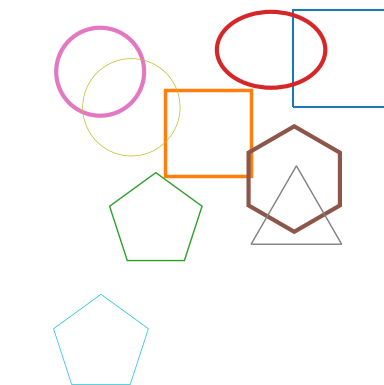[{"shape": "square", "thickness": 1.5, "radius": 0.63, "center": [0.888, 0.848]}, {"shape": "square", "thickness": 2.5, "radius": 0.56, "center": [0.541, 0.654]}, {"shape": "pentagon", "thickness": 1, "radius": 0.63, "center": [0.405, 0.425]}, {"shape": "oval", "thickness": 3, "radius": 0.7, "center": [0.704, 0.871]}, {"shape": "hexagon", "thickness": 3, "radius": 0.68, "center": [0.764, 0.535]}, {"shape": "circle", "thickness": 3, "radius": 0.57, "center": [0.26, 0.814]}, {"shape": "triangle", "thickness": 1, "radius": 0.68, "center": [0.77, 0.434]}, {"shape": "circle", "thickness": 0.5, "radius": 0.63, "center": [0.341, 0.721]}, {"shape": "pentagon", "thickness": 0.5, "radius": 0.65, "center": [0.262, 0.106]}]